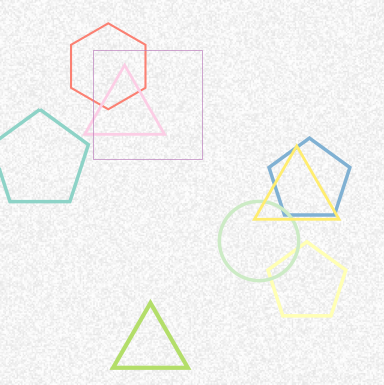[{"shape": "pentagon", "thickness": 2.5, "radius": 0.66, "center": [0.104, 0.583]}, {"shape": "pentagon", "thickness": 2.5, "radius": 0.53, "center": [0.797, 0.266]}, {"shape": "hexagon", "thickness": 1.5, "radius": 0.56, "center": [0.281, 0.828]}, {"shape": "pentagon", "thickness": 2.5, "radius": 0.55, "center": [0.804, 0.531]}, {"shape": "triangle", "thickness": 3, "radius": 0.56, "center": [0.391, 0.101]}, {"shape": "triangle", "thickness": 2, "radius": 0.6, "center": [0.324, 0.711]}, {"shape": "square", "thickness": 0.5, "radius": 0.71, "center": [0.383, 0.73]}, {"shape": "circle", "thickness": 2.5, "radius": 0.51, "center": [0.673, 0.374]}, {"shape": "triangle", "thickness": 2, "radius": 0.63, "center": [0.771, 0.494]}]